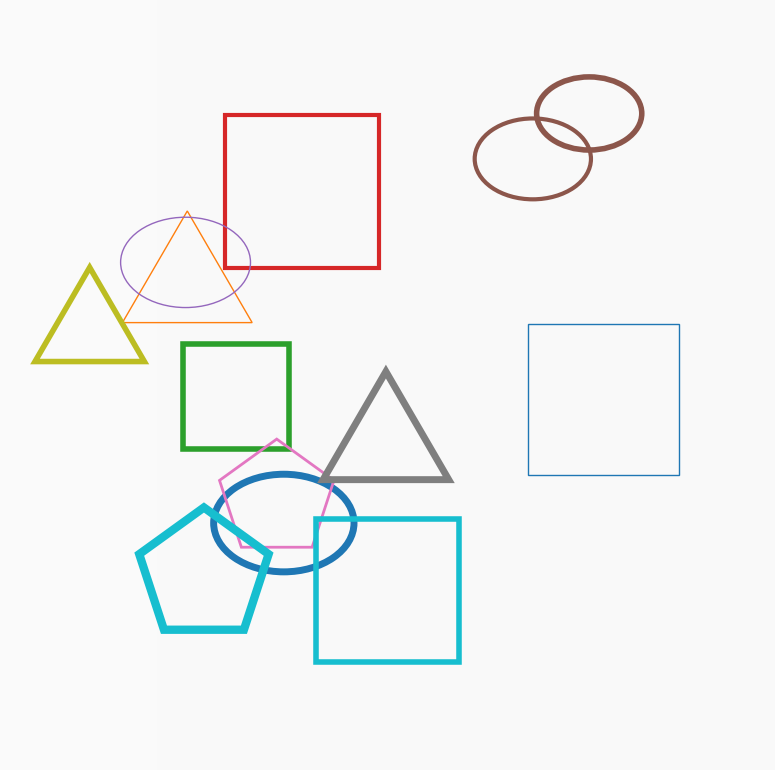[{"shape": "oval", "thickness": 2.5, "radius": 0.45, "center": [0.366, 0.321]}, {"shape": "square", "thickness": 0.5, "radius": 0.49, "center": [0.779, 0.481]}, {"shape": "triangle", "thickness": 0.5, "radius": 0.48, "center": [0.242, 0.629]}, {"shape": "square", "thickness": 2, "radius": 0.34, "center": [0.305, 0.485]}, {"shape": "square", "thickness": 1.5, "radius": 0.49, "center": [0.39, 0.751]}, {"shape": "oval", "thickness": 0.5, "radius": 0.42, "center": [0.239, 0.659]}, {"shape": "oval", "thickness": 1.5, "radius": 0.38, "center": [0.688, 0.794]}, {"shape": "oval", "thickness": 2, "radius": 0.34, "center": [0.76, 0.853]}, {"shape": "pentagon", "thickness": 1, "radius": 0.39, "center": [0.357, 0.352]}, {"shape": "triangle", "thickness": 2.5, "radius": 0.47, "center": [0.498, 0.424]}, {"shape": "triangle", "thickness": 2, "radius": 0.41, "center": [0.116, 0.571]}, {"shape": "square", "thickness": 2, "radius": 0.46, "center": [0.5, 0.233]}, {"shape": "pentagon", "thickness": 3, "radius": 0.44, "center": [0.263, 0.253]}]